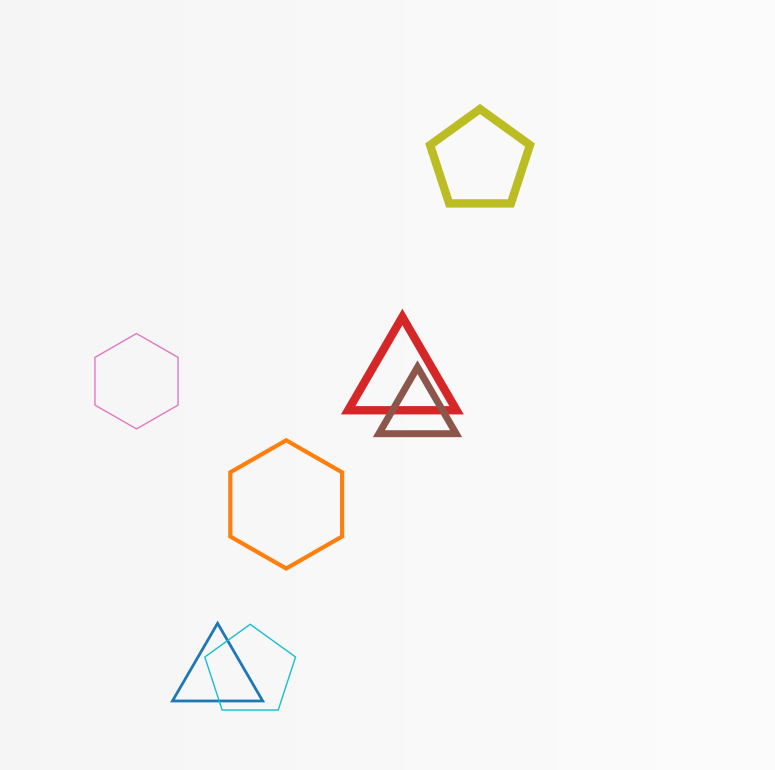[{"shape": "triangle", "thickness": 1, "radius": 0.34, "center": [0.281, 0.123]}, {"shape": "hexagon", "thickness": 1.5, "radius": 0.42, "center": [0.369, 0.345]}, {"shape": "triangle", "thickness": 3, "radius": 0.4, "center": [0.519, 0.508]}, {"shape": "triangle", "thickness": 2.5, "radius": 0.29, "center": [0.539, 0.466]}, {"shape": "hexagon", "thickness": 0.5, "radius": 0.31, "center": [0.176, 0.505]}, {"shape": "pentagon", "thickness": 3, "radius": 0.34, "center": [0.619, 0.791]}, {"shape": "pentagon", "thickness": 0.5, "radius": 0.31, "center": [0.323, 0.128]}]